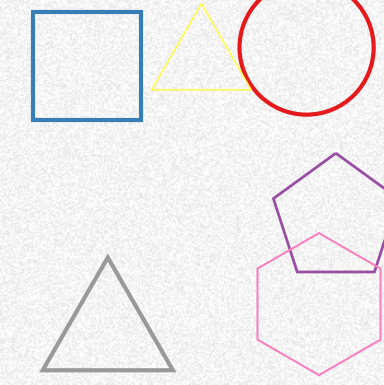[{"shape": "circle", "thickness": 3, "radius": 0.87, "center": [0.796, 0.876]}, {"shape": "square", "thickness": 3, "radius": 0.7, "center": [0.226, 0.829]}, {"shape": "pentagon", "thickness": 2, "radius": 0.85, "center": [0.872, 0.432]}, {"shape": "triangle", "thickness": 1, "radius": 0.75, "center": [0.523, 0.841]}, {"shape": "hexagon", "thickness": 1.5, "radius": 0.92, "center": [0.829, 0.21]}, {"shape": "triangle", "thickness": 3, "radius": 0.98, "center": [0.28, 0.136]}]